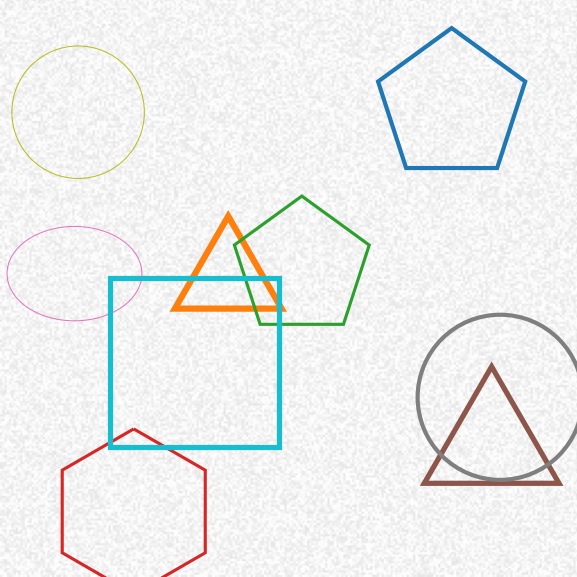[{"shape": "pentagon", "thickness": 2, "radius": 0.67, "center": [0.782, 0.817]}, {"shape": "triangle", "thickness": 3, "radius": 0.53, "center": [0.395, 0.518]}, {"shape": "pentagon", "thickness": 1.5, "radius": 0.61, "center": [0.523, 0.537]}, {"shape": "hexagon", "thickness": 1.5, "radius": 0.71, "center": [0.232, 0.113]}, {"shape": "triangle", "thickness": 2.5, "radius": 0.67, "center": [0.851, 0.23]}, {"shape": "oval", "thickness": 0.5, "radius": 0.58, "center": [0.129, 0.525]}, {"shape": "circle", "thickness": 2, "radius": 0.71, "center": [0.866, 0.311]}, {"shape": "circle", "thickness": 0.5, "radius": 0.57, "center": [0.135, 0.805]}, {"shape": "square", "thickness": 2.5, "radius": 0.73, "center": [0.337, 0.371]}]